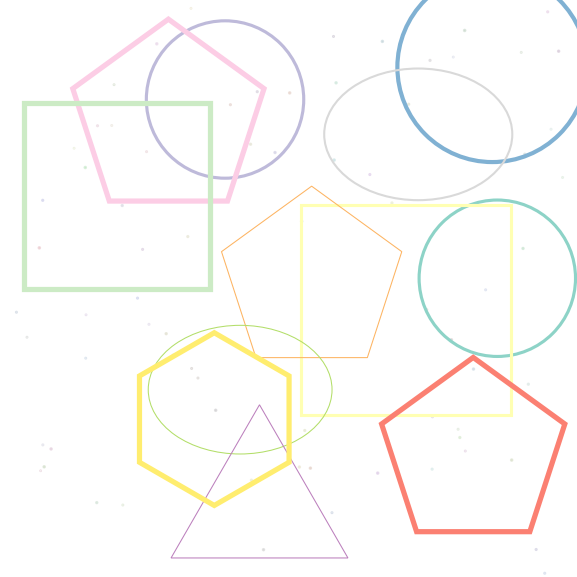[{"shape": "circle", "thickness": 1.5, "radius": 0.68, "center": [0.861, 0.517]}, {"shape": "square", "thickness": 1.5, "radius": 0.91, "center": [0.703, 0.463]}, {"shape": "circle", "thickness": 1.5, "radius": 0.68, "center": [0.39, 0.827]}, {"shape": "pentagon", "thickness": 2.5, "radius": 0.83, "center": [0.819, 0.213]}, {"shape": "circle", "thickness": 2, "radius": 0.82, "center": [0.852, 0.883]}, {"shape": "pentagon", "thickness": 0.5, "radius": 0.82, "center": [0.54, 0.513]}, {"shape": "oval", "thickness": 0.5, "radius": 0.8, "center": [0.416, 0.324]}, {"shape": "pentagon", "thickness": 2.5, "radius": 0.87, "center": [0.292, 0.792]}, {"shape": "oval", "thickness": 1, "radius": 0.81, "center": [0.724, 0.766]}, {"shape": "triangle", "thickness": 0.5, "radius": 0.88, "center": [0.449, 0.121]}, {"shape": "square", "thickness": 2.5, "radius": 0.81, "center": [0.202, 0.66]}, {"shape": "hexagon", "thickness": 2.5, "radius": 0.75, "center": [0.371, 0.273]}]